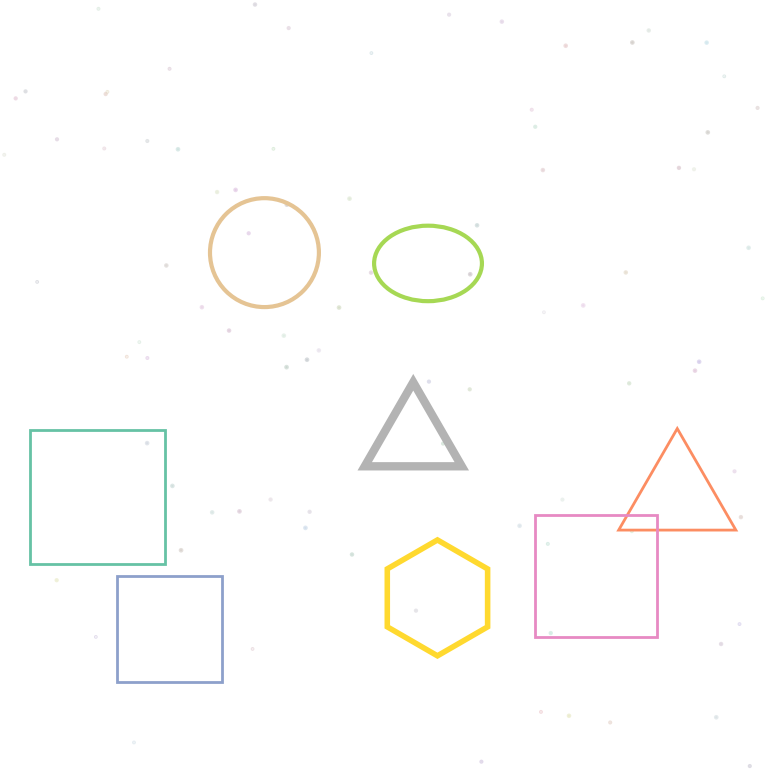[{"shape": "square", "thickness": 1, "radius": 0.44, "center": [0.127, 0.355]}, {"shape": "triangle", "thickness": 1, "radius": 0.44, "center": [0.88, 0.356]}, {"shape": "square", "thickness": 1, "radius": 0.34, "center": [0.22, 0.183]}, {"shape": "square", "thickness": 1, "radius": 0.4, "center": [0.774, 0.252]}, {"shape": "oval", "thickness": 1.5, "radius": 0.35, "center": [0.556, 0.658]}, {"shape": "hexagon", "thickness": 2, "radius": 0.38, "center": [0.568, 0.224]}, {"shape": "circle", "thickness": 1.5, "radius": 0.35, "center": [0.343, 0.672]}, {"shape": "triangle", "thickness": 3, "radius": 0.36, "center": [0.537, 0.431]}]